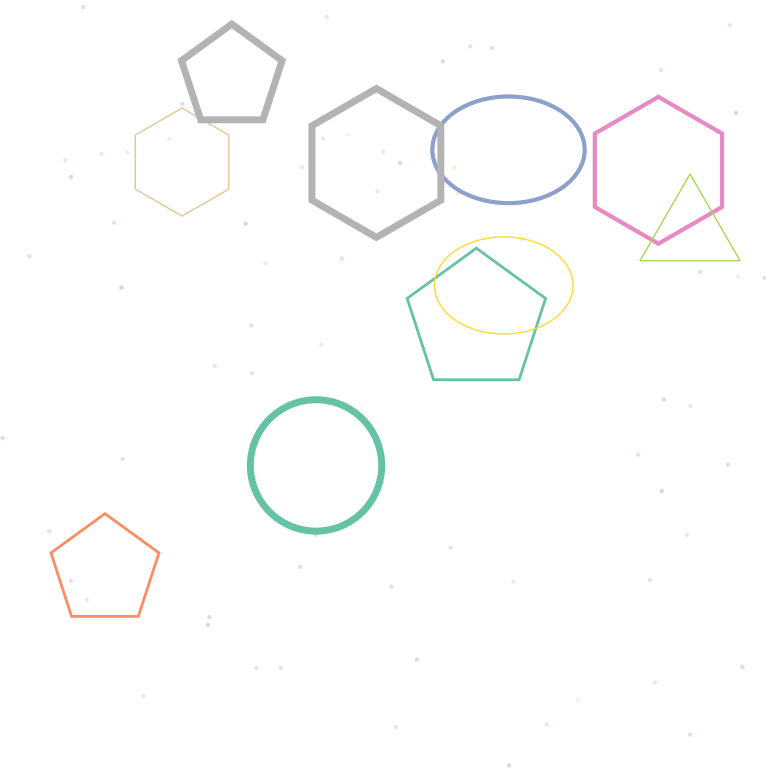[{"shape": "pentagon", "thickness": 1, "radius": 0.47, "center": [0.619, 0.583]}, {"shape": "circle", "thickness": 2.5, "radius": 0.43, "center": [0.41, 0.396]}, {"shape": "pentagon", "thickness": 1, "radius": 0.37, "center": [0.136, 0.259]}, {"shape": "oval", "thickness": 1.5, "radius": 0.49, "center": [0.66, 0.805]}, {"shape": "hexagon", "thickness": 1.5, "radius": 0.48, "center": [0.855, 0.779]}, {"shape": "triangle", "thickness": 0.5, "radius": 0.38, "center": [0.896, 0.699]}, {"shape": "oval", "thickness": 0.5, "radius": 0.45, "center": [0.654, 0.629]}, {"shape": "hexagon", "thickness": 0.5, "radius": 0.35, "center": [0.236, 0.79]}, {"shape": "pentagon", "thickness": 2.5, "radius": 0.34, "center": [0.301, 0.9]}, {"shape": "hexagon", "thickness": 2.5, "radius": 0.48, "center": [0.489, 0.788]}]